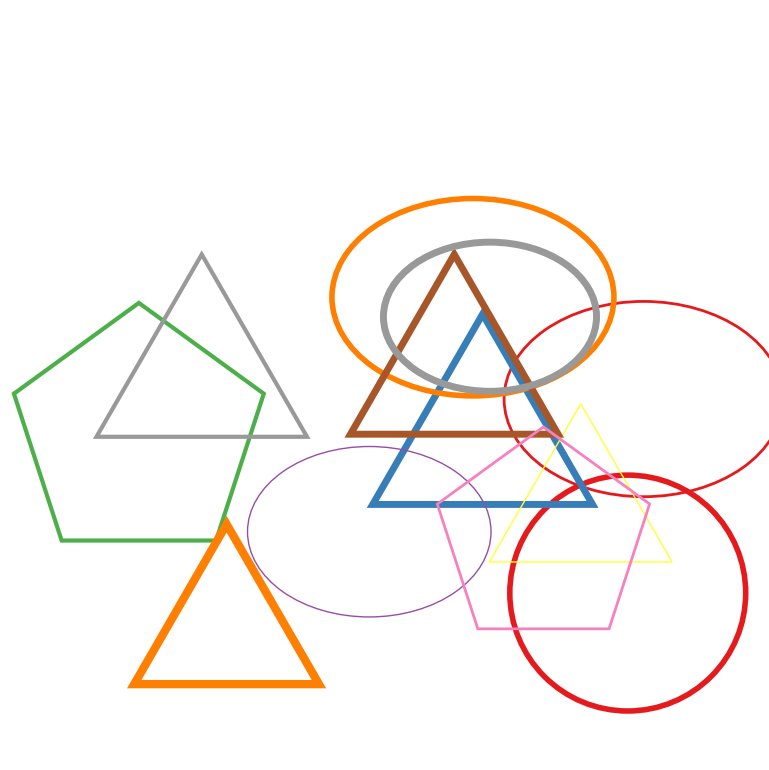[{"shape": "oval", "thickness": 1, "radius": 0.91, "center": [0.836, 0.482]}, {"shape": "circle", "thickness": 2, "radius": 0.77, "center": [0.815, 0.23]}, {"shape": "triangle", "thickness": 2.5, "radius": 0.82, "center": [0.627, 0.427]}, {"shape": "pentagon", "thickness": 1.5, "radius": 0.85, "center": [0.18, 0.436]}, {"shape": "oval", "thickness": 0.5, "radius": 0.79, "center": [0.48, 0.309]}, {"shape": "triangle", "thickness": 3, "radius": 0.69, "center": [0.294, 0.181]}, {"shape": "oval", "thickness": 2, "radius": 0.92, "center": [0.614, 0.614]}, {"shape": "triangle", "thickness": 0.5, "radius": 0.69, "center": [0.754, 0.339]}, {"shape": "triangle", "thickness": 2.5, "radius": 0.78, "center": [0.59, 0.514]}, {"shape": "pentagon", "thickness": 1, "radius": 0.72, "center": [0.706, 0.301]}, {"shape": "triangle", "thickness": 1.5, "radius": 0.79, "center": [0.262, 0.512]}, {"shape": "oval", "thickness": 2.5, "radius": 0.69, "center": [0.636, 0.589]}]